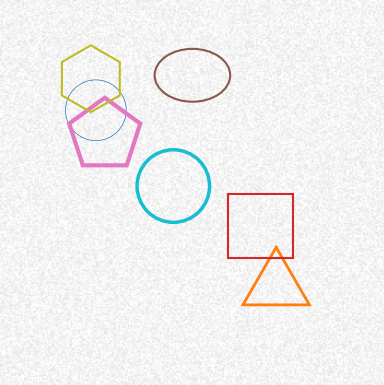[{"shape": "circle", "thickness": 0.5, "radius": 0.39, "center": [0.249, 0.714]}, {"shape": "triangle", "thickness": 2, "radius": 0.5, "center": [0.717, 0.258]}, {"shape": "square", "thickness": 1.5, "radius": 0.42, "center": [0.676, 0.413]}, {"shape": "oval", "thickness": 1.5, "radius": 0.49, "center": [0.5, 0.804]}, {"shape": "pentagon", "thickness": 3, "radius": 0.49, "center": [0.272, 0.649]}, {"shape": "hexagon", "thickness": 1.5, "radius": 0.43, "center": [0.236, 0.795]}, {"shape": "circle", "thickness": 2.5, "radius": 0.47, "center": [0.45, 0.517]}]